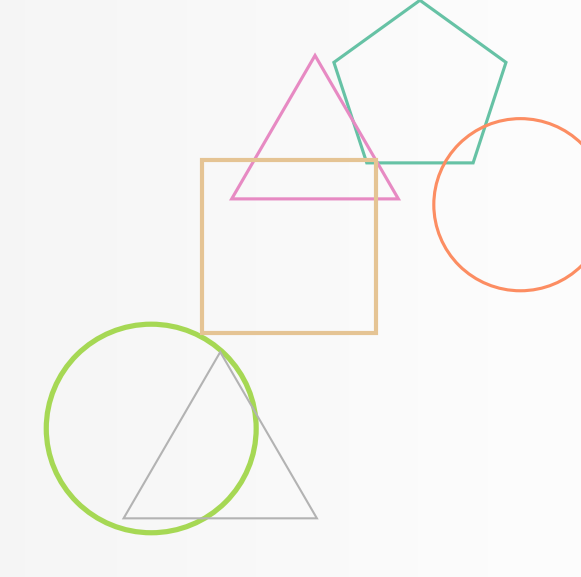[{"shape": "pentagon", "thickness": 1.5, "radius": 0.78, "center": [0.722, 0.843]}, {"shape": "circle", "thickness": 1.5, "radius": 0.75, "center": [0.895, 0.645]}, {"shape": "triangle", "thickness": 1.5, "radius": 0.83, "center": [0.542, 0.738]}, {"shape": "circle", "thickness": 2.5, "radius": 0.9, "center": [0.26, 0.257]}, {"shape": "square", "thickness": 2, "radius": 0.75, "center": [0.497, 0.573]}, {"shape": "triangle", "thickness": 1, "radius": 0.96, "center": [0.379, 0.198]}]